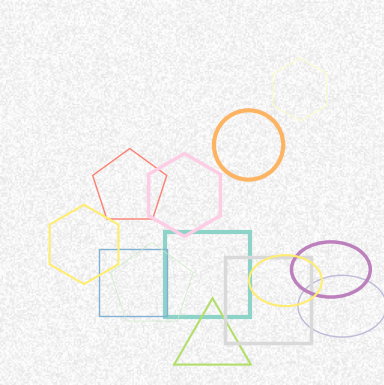[{"shape": "square", "thickness": 3, "radius": 0.55, "center": [0.54, 0.287]}, {"shape": "hexagon", "thickness": 0.5, "radius": 0.41, "center": [0.779, 0.767]}, {"shape": "oval", "thickness": 1, "radius": 0.57, "center": [0.889, 0.205]}, {"shape": "pentagon", "thickness": 1, "radius": 0.51, "center": [0.337, 0.513]}, {"shape": "square", "thickness": 1, "radius": 0.44, "center": [0.346, 0.266]}, {"shape": "circle", "thickness": 3, "radius": 0.45, "center": [0.646, 0.623]}, {"shape": "triangle", "thickness": 1.5, "radius": 0.58, "center": [0.552, 0.111]}, {"shape": "hexagon", "thickness": 2.5, "radius": 0.54, "center": [0.479, 0.493]}, {"shape": "square", "thickness": 2.5, "radius": 0.56, "center": [0.697, 0.221]}, {"shape": "oval", "thickness": 2.5, "radius": 0.51, "center": [0.859, 0.3]}, {"shape": "pentagon", "thickness": 0.5, "radius": 0.56, "center": [0.394, 0.257]}, {"shape": "hexagon", "thickness": 1.5, "radius": 0.52, "center": [0.218, 0.365]}, {"shape": "oval", "thickness": 1.5, "radius": 0.47, "center": [0.742, 0.271]}]